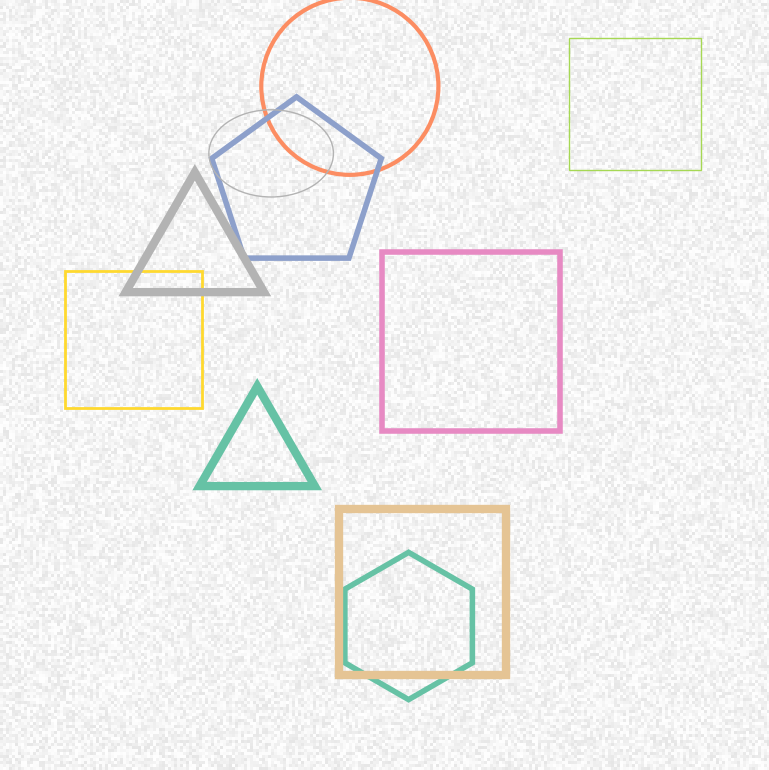[{"shape": "triangle", "thickness": 3, "radius": 0.43, "center": [0.334, 0.412]}, {"shape": "hexagon", "thickness": 2, "radius": 0.48, "center": [0.531, 0.187]}, {"shape": "circle", "thickness": 1.5, "radius": 0.58, "center": [0.454, 0.888]}, {"shape": "pentagon", "thickness": 2, "radius": 0.58, "center": [0.385, 0.758]}, {"shape": "square", "thickness": 2, "radius": 0.58, "center": [0.612, 0.556]}, {"shape": "square", "thickness": 0.5, "radius": 0.43, "center": [0.824, 0.865]}, {"shape": "square", "thickness": 1, "radius": 0.45, "center": [0.174, 0.559]}, {"shape": "square", "thickness": 3, "radius": 0.54, "center": [0.549, 0.231]}, {"shape": "triangle", "thickness": 3, "radius": 0.52, "center": [0.253, 0.672]}, {"shape": "oval", "thickness": 0.5, "radius": 0.4, "center": [0.352, 0.801]}]